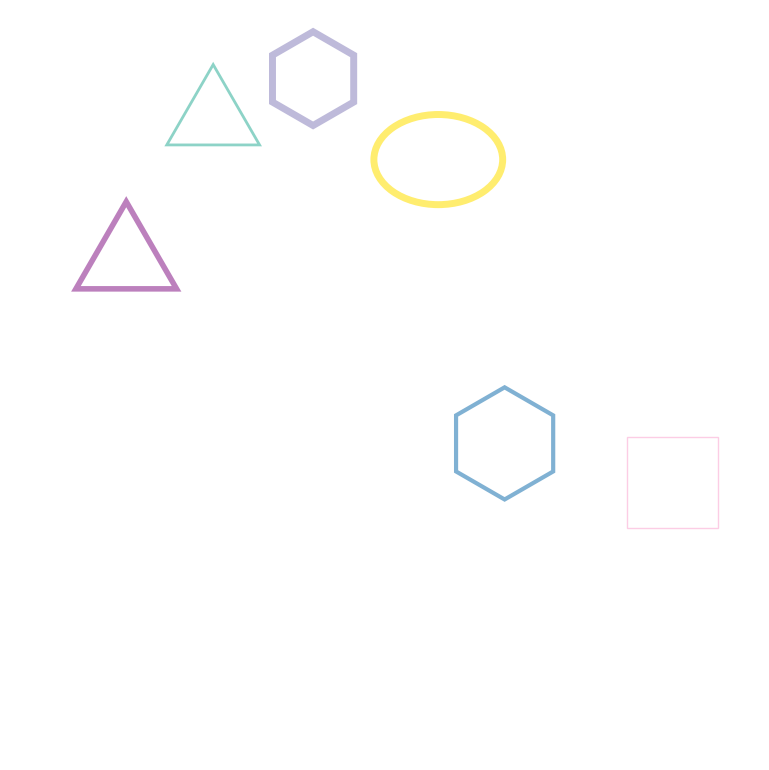[{"shape": "triangle", "thickness": 1, "radius": 0.35, "center": [0.277, 0.847]}, {"shape": "hexagon", "thickness": 2.5, "radius": 0.3, "center": [0.407, 0.898]}, {"shape": "hexagon", "thickness": 1.5, "radius": 0.36, "center": [0.655, 0.424]}, {"shape": "square", "thickness": 0.5, "radius": 0.29, "center": [0.873, 0.374]}, {"shape": "triangle", "thickness": 2, "radius": 0.38, "center": [0.164, 0.663]}, {"shape": "oval", "thickness": 2.5, "radius": 0.42, "center": [0.569, 0.793]}]